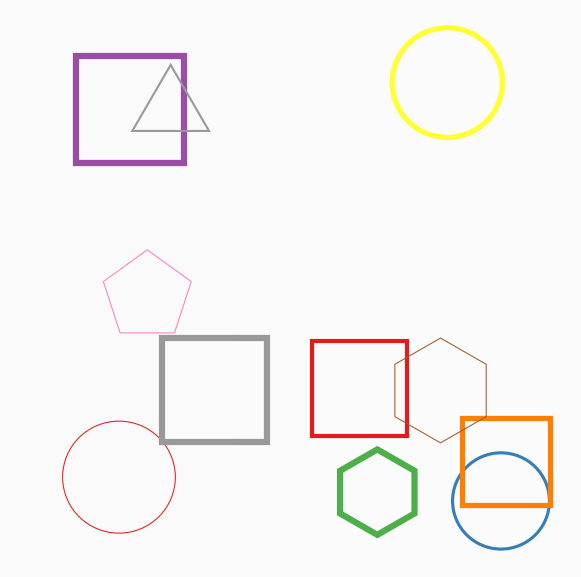[{"shape": "circle", "thickness": 0.5, "radius": 0.48, "center": [0.205, 0.173]}, {"shape": "square", "thickness": 2, "radius": 0.41, "center": [0.619, 0.326]}, {"shape": "circle", "thickness": 1.5, "radius": 0.42, "center": [0.862, 0.132]}, {"shape": "hexagon", "thickness": 3, "radius": 0.37, "center": [0.649, 0.147]}, {"shape": "square", "thickness": 3, "radius": 0.46, "center": [0.224, 0.81]}, {"shape": "square", "thickness": 2.5, "radius": 0.38, "center": [0.87, 0.199]}, {"shape": "circle", "thickness": 2.5, "radius": 0.47, "center": [0.77, 0.856]}, {"shape": "hexagon", "thickness": 0.5, "radius": 0.45, "center": [0.758, 0.323]}, {"shape": "pentagon", "thickness": 0.5, "radius": 0.4, "center": [0.253, 0.487]}, {"shape": "triangle", "thickness": 1, "radius": 0.38, "center": [0.294, 0.811]}, {"shape": "square", "thickness": 3, "radius": 0.45, "center": [0.369, 0.323]}]